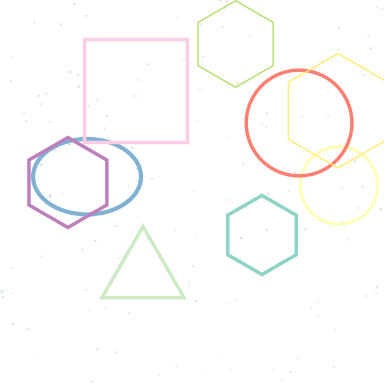[{"shape": "hexagon", "thickness": 2.5, "radius": 0.51, "center": [0.681, 0.39]}, {"shape": "circle", "thickness": 2, "radius": 0.5, "center": [0.88, 0.518]}, {"shape": "circle", "thickness": 2.5, "radius": 0.69, "center": [0.777, 0.68]}, {"shape": "oval", "thickness": 3, "radius": 0.7, "center": [0.226, 0.541]}, {"shape": "hexagon", "thickness": 1, "radius": 0.56, "center": [0.612, 0.886]}, {"shape": "square", "thickness": 2.5, "radius": 0.67, "center": [0.351, 0.765]}, {"shape": "hexagon", "thickness": 2.5, "radius": 0.58, "center": [0.176, 0.526]}, {"shape": "triangle", "thickness": 2.5, "radius": 0.62, "center": [0.371, 0.288]}, {"shape": "hexagon", "thickness": 1, "radius": 0.74, "center": [0.878, 0.712]}]